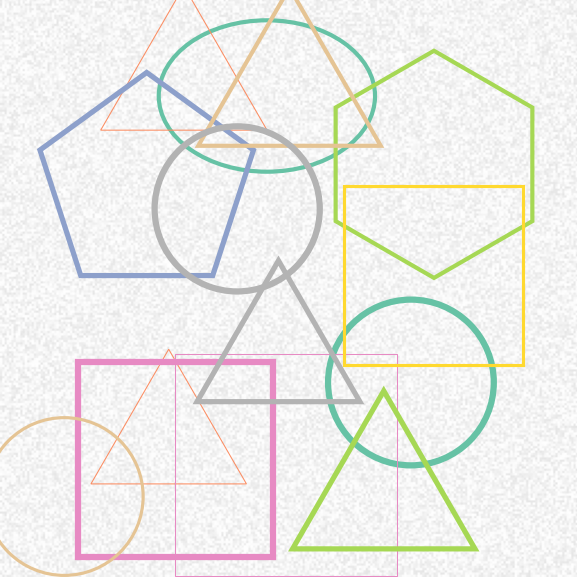[{"shape": "circle", "thickness": 3, "radius": 0.72, "center": [0.712, 0.337]}, {"shape": "oval", "thickness": 2, "radius": 0.94, "center": [0.462, 0.833]}, {"shape": "triangle", "thickness": 0.5, "radius": 0.78, "center": [0.292, 0.239]}, {"shape": "triangle", "thickness": 0.5, "radius": 0.83, "center": [0.318, 0.857]}, {"shape": "pentagon", "thickness": 2.5, "radius": 0.97, "center": [0.254, 0.679]}, {"shape": "square", "thickness": 3, "radius": 0.84, "center": [0.304, 0.203]}, {"shape": "square", "thickness": 0.5, "radius": 0.96, "center": [0.495, 0.194]}, {"shape": "hexagon", "thickness": 2, "radius": 0.98, "center": [0.752, 0.715]}, {"shape": "triangle", "thickness": 2.5, "radius": 0.91, "center": [0.665, 0.14]}, {"shape": "square", "thickness": 1.5, "radius": 0.77, "center": [0.75, 0.522]}, {"shape": "circle", "thickness": 1.5, "radius": 0.68, "center": [0.111, 0.139]}, {"shape": "triangle", "thickness": 2, "radius": 0.91, "center": [0.501, 0.838]}, {"shape": "triangle", "thickness": 2.5, "radius": 0.81, "center": [0.482, 0.385]}, {"shape": "circle", "thickness": 3, "radius": 0.71, "center": [0.411, 0.637]}]